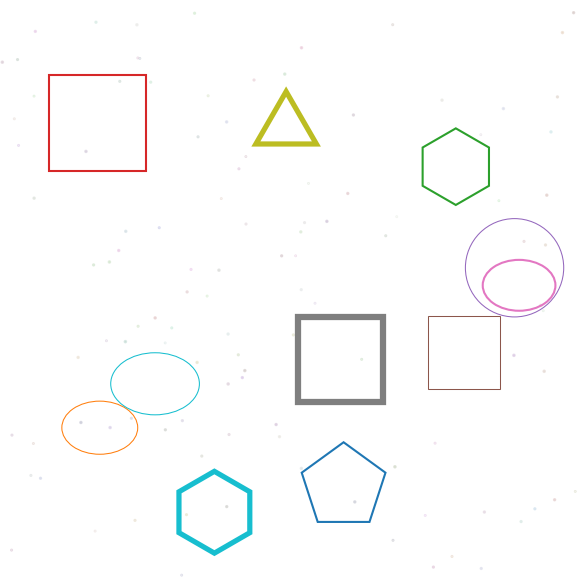[{"shape": "pentagon", "thickness": 1, "radius": 0.38, "center": [0.595, 0.157]}, {"shape": "oval", "thickness": 0.5, "radius": 0.33, "center": [0.173, 0.259]}, {"shape": "hexagon", "thickness": 1, "radius": 0.33, "center": [0.789, 0.711]}, {"shape": "square", "thickness": 1, "radius": 0.42, "center": [0.168, 0.786]}, {"shape": "circle", "thickness": 0.5, "radius": 0.43, "center": [0.891, 0.535]}, {"shape": "square", "thickness": 0.5, "radius": 0.32, "center": [0.803, 0.389]}, {"shape": "oval", "thickness": 1, "radius": 0.31, "center": [0.899, 0.505]}, {"shape": "square", "thickness": 3, "radius": 0.37, "center": [0.589, 0.377]}, {"shape": "triangle", "thickness": 2.5, "radius": 0.3, "center": [0.495, 0.78]}, {"shape": "oval", "thickness": 0.5, "radius": 0.38, "center": [0.268, 0.335]}, {"shape": "hexagon", "thickness": 2.5, "radius": 0.35, "center": [0.371, 0.112]}]